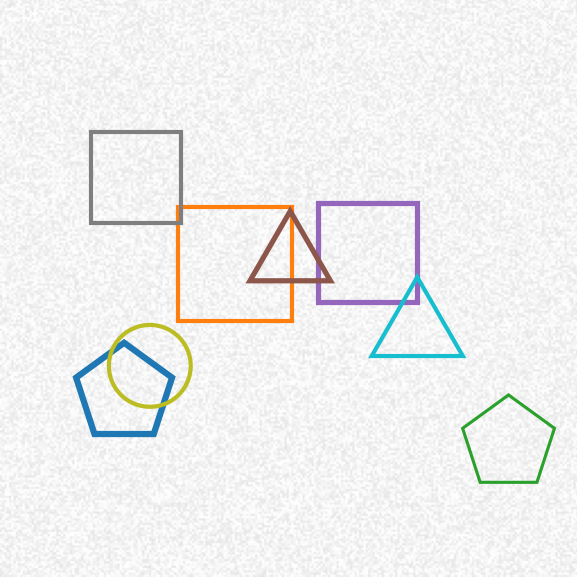[{"shape": "pentagon", "thickness": 3, "radius": 0.44, "center": [0.215, 0.318]}, {"shape": "square", "thickness": 2, "radius": 0.49, "center": [0.407, 0.542]}, {"shape": "pentagon", "thickness": 1.5, "radius": 0.42, "center": [0.881, 0.232]}, {"shape": "square", "thickness": 2.5, "radius": 0.43, "center": [0.636, 0.562]}, {"shape": "triangle", "thickness": 2.5, "radius": 0.4, "center": [0.503, 0.553]}, {"shape": "square", "thickness": 2, "radius": 0.39, "center": [0.236, 0.692]}, {"shape": "circle", "thickness": 2, "radius": 0.35, "center": [0.259, 0.366]}, {"shape": "triangle", "thickness": 2, "radius": 0.46, "center": [0.723, 0.428]}]